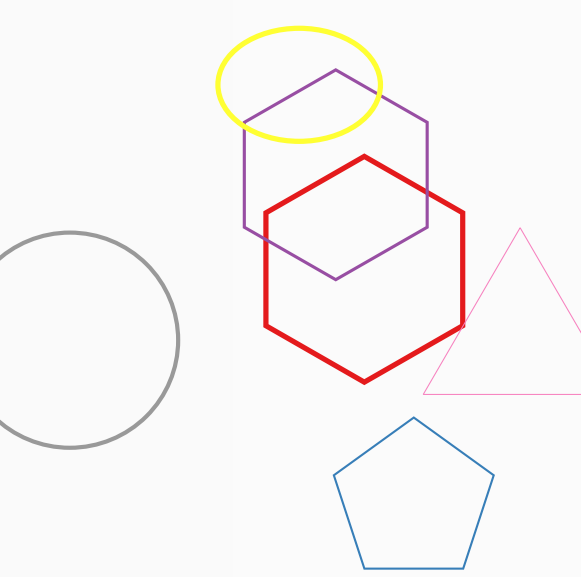[{"shape": "hexagon", "thickness": 2.5, "radius": 0.98, "center": [0.627, 0.533]}, {"shape": "pentagon", "thickness": 1, "radius": 0.72, "center": [0.712, 0.131]}, {"shape": "hexagon", "thickness": 1.5, "radius": 0.91, "center": [0.578, 0.696]}, {"shape": "oval", "thickness": 2.5, "radius": 0.7, "center": [0.515, 0.852]}, {"shape": "triangle", "thickness": 0.5, "radius": 0.96, "center": [0.895, 0.412]}, {"shape": "circle", "thickness": 2, "radius": 0.93, "center": [0.12, 0.41]}]